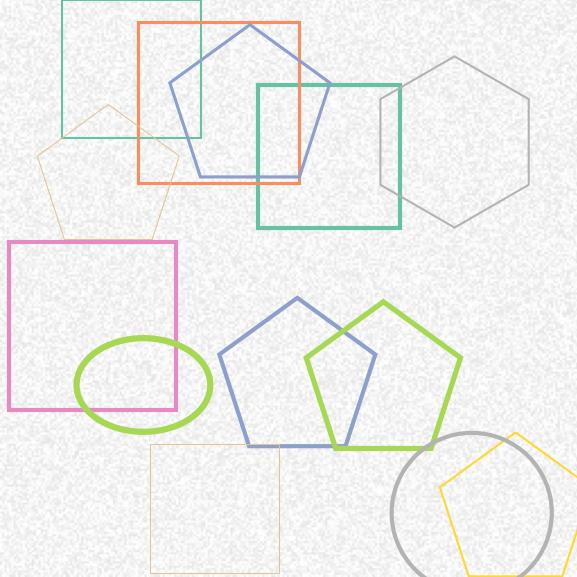[{"shape": "square", "thickness": 2, "radius": 0.62, "center": [0.57, 0.728]}, {"shape": "square", "thickness": 1, "radius": 0.6, "center": [0.228, 0.88]}, {"shape": "square", "thickness": 1.5, "radius": 0.69, "center": [0.378, 0.821]}, {"shape": "pentagon", "thickness": 1.5, "radius": 0.73, "center": [0.433, 0.811]}, {"shape": "pentagon", "thickness": 2, "radius": 0.71, "center": [0.515, 0.341]}, {"shape": "square", "thickness": 2, "radius": 0.72, "center": [0.16, 0.435]}, {"shape": "oval", "thickness": 3, "radius": 0.58, "center": [0.248, 0.332]}, {"shape": "pentagon", "thickness": 2.5, "radius": 0.7, "center": [0.664, 0.336]}, {"shape": "pentagon", "thickness": 1, "radius": 0.69, "center": [0.893, 0.113]}, {"shape": "pentagon", "thickness": 0.5, "radius": 0.65, "center": [0.188, 0.689]}, {"shape": "square", "thickness": 0.5, "radius": 0.56, "center": [0.371, 0.119]}, {"shape": "circle", "thickness": 2, "radius": 0.69, "center": [0.817, 0.111]}, {"shape": "hexagon", "thickness": 1, "radius": 0.74, "center": [0.787, 0.753]}]